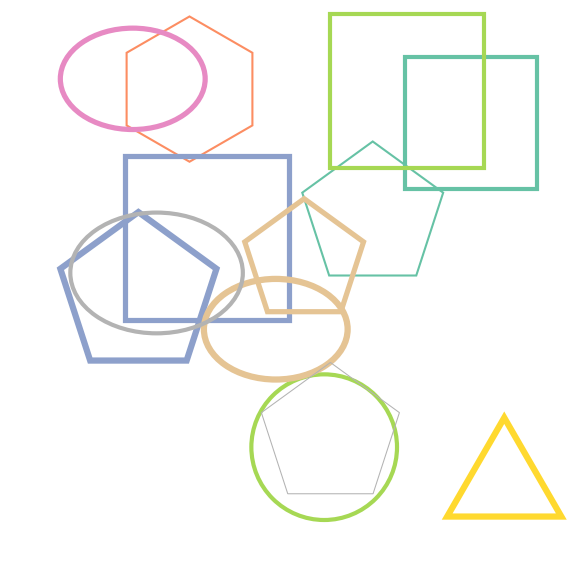[{"shape": "square", "thickness": 2, "radius": 0.57, "center": [0.816, 0.786]}, {"shape": "pentagon", "thickness": 1, "radius": 0.64, "center": [0.645, 0.626]}, {"shape": "hexagon", "thickness": 1, "radius": 0.63, "center": [0.328, 0.845]}, {"shape": "square", "thickness": 2.5, "radius": 0.71, "center": [0.358, 0.587]}, {"shape": "pentagon", "thickness": 3, "radius": 0.71, "center": [0.24, 0.49]}, {"shape": "oval", "thickness": 2.5, "radius": 0.63, "center": [0.23, 0.863]}, {"shape": "circle", "thickness": 2, "radius": 0.63, "center": [0.561, 0.225]}, {"shape": "square", "thickness": 2, "radius": 0.67, "center": [0.705, 0.842]}, {"shape": "triangle", "thickness": 3, "radius": 0.57, "center": [0.873, 0.162]}, {"shape": "oval", "thickness": 3, "radius": 0.62, "center": [0.478, 0.429]}, {"shape": "pentagon", "thickness": 2.5, "radius": 0.54, "center": [0.527, 0.547]}, {"shape": "pentagon", "thickness": 0.5, "radius": 0.63, "center": [0.572, 0.246]}, {"shape": "oval", "thickness": 2, "radius": 0.75, "center": [0.271, 0.526]}]